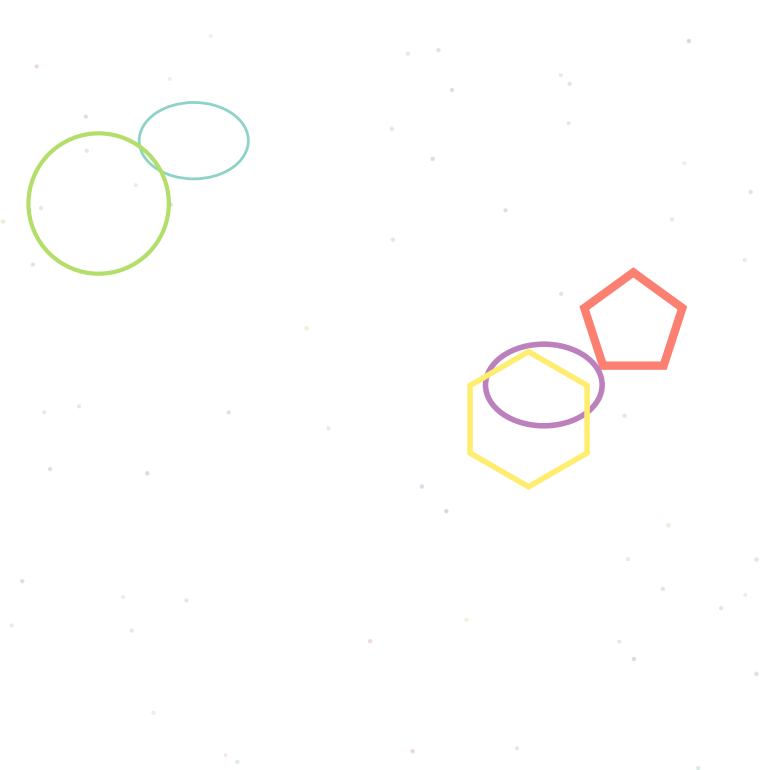[{"shape": "oval", "thickness": 1, "radius": 0.35, "center": [0.252, 0.817]}, {"shape": "pentagon", "thickness": 3, "radius": 0.33, "center": [0.823, 0.579]}, {"shape": "circle", "thickness": 1.5, "radius": 0.46, "center": [0.128, 0.736]}, {"shape": "oval", "thickness": 2, "radius": 0.38, "center": [0.706, 0.5]}, {"shape": "hexagon", "thickness": 2, "radius": 0.44, "center": [0.686, 0.456]}]